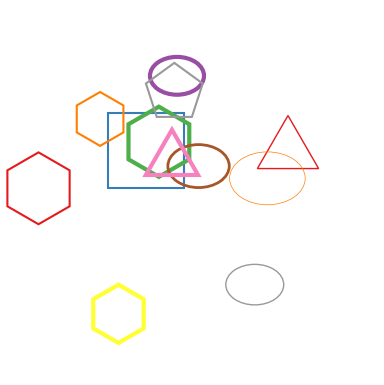[{"shape": "hexagon", "thickness": 1.5, "radius": 0.47, "center": [0.1, 0.511]}, {"shape": "triangle", "thickness": 1, "radius": 0.46, "center": [0.748, 0.608]}, {"shape": "square", "thickness": 1.5, "radius": 0.49, "center": [0.379, 0.609]}, {"shape": "hexagon", "thickness": 3, "radius": 0.46, "center": [0.413, 0.632]}, {"shape": "oval", "thickness": 3, "radius": 0.35, "center": [0.46, 0.803]}, {"shape": "hexagon", "thickness": 1.5, "radius": 0.35, "center": [0.26, 0.691]}, {"shape": "oval", "thickness": 0.5, "radius": 0.49, "center": [0.695, 0.537]}, {"shape": "hexagon", "thickness": 3, "radius": 0.38, "center": [0.308, 0.185]}, {"shape": "oval", "thickness": 2, "radius": 0.4, "center": [0.516, 0.569]}, {"shape": "triangle", "thickness": 3, "radius": 0.39, "center": [0.447, 0.585]}, {"shape": "oval", "thickness": 1, "radius": 0.38, "center": [0.662, 0.261]}, {"shape": "pentagon", "thickness": 1.5, "radius": 0.39, "center": [0.453, 0.759]}]